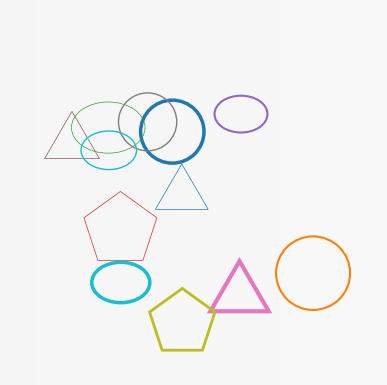[{"shape": "circle", "thickness": 2.5, "radius": 0.41, "center": [0.445, 0.658]}, {"shape": "triangle", "thickness": 0.5, "radius": 0.39, "center": [0.469, 0.495]}, {"shape": "circle", "thickness": 1.5, "radius": 0.48, "center": [0.808, 0.29]}, {"shape": "oval", "thickness": 0.5, "radius": 0.47, "center": [0.279, 0.669]}, {"shape": "pentagon", "thickness": 0.5, "radius": 0.49, "center": [0.311, 0.404]}, {"shape": "oval", "thickness": 1.5, "radius": 0.34, "center": [0.622, 0.704]}, {"shape": "triangle", "thickness": 0.5, "radius": 0.41, "center": [0.186, 0.629]}, {"shape": "triangle", "thickness": 3, "radius": 0.43, "center": [0.618, 0.235]}, {"shape": "circle", "thickness": 1, "radius": 0.38, "center": [0.381, 0.683]}, {"shape": "pentagon", "thickness": 2, "radius": 0.44, "center": [0.47, 0.162]}, {"shape": "oval", "thickness": 1, "radius": 0.36, "center": [0.281, 0.61]}, {"shape": "oval", "thickness": 2.5, "radius": 0.37, "center": [0.312, 0.266]}]